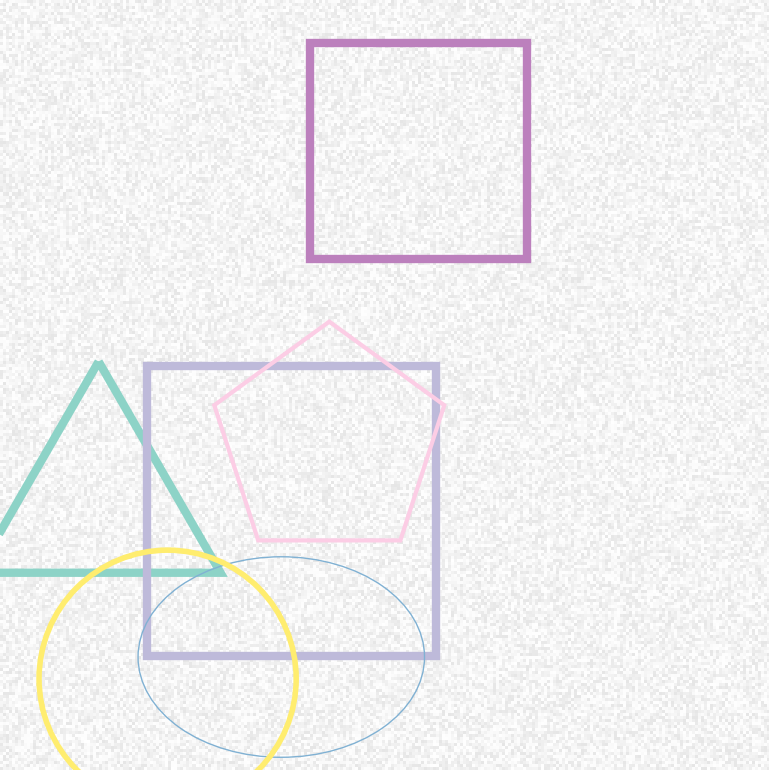[{"shape": "triangle", "thickness": 3, "radius": 0.91, "center": [0.128, 0.348]}, {"shape": "square", "thickness": 3, "radius": 0.94, "center": [0.379, 0.336]}, {"shape": "oval", "thickness": 0.5, "radius": 0.93, "center": [0.365, 0.147]}, {"shape": "pentagon", "thickness": 1.5, "radius": 0.79, "center": [0.428, 0.425]}, {"shape": "square", "thickness": 3, "radius": 0.7, "center": [0.544, 0.804]}, {"shape": "circle", "thickness": 2, "radius": 0.83, "center": [0.218, 0.119]}]